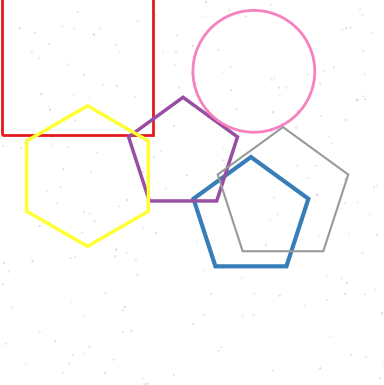[{"shape": "square", "thickness": 2, "radius": 0.98, "center": [0.201, 0.846]}, {"shape": "pentagon", "thickness": 3, "radius": 0.78, "center": [0.652, 0.435]}, {"shape": "pentagon", "thickness": 2.5, "radius": 0.74, "center": [0.475, 0.598]}, {"shape": "hexagon", "thickness": 2.5, "radius": 0.91, "center": [0.227, 0.543]}, {"shape": "circle", "thickness": 2, "radius": 0.79, "center": [0.659, 0.815]}, {"shape": "pentagon", "thickness": 1.5, "radius": 0.89, "center": [0.735, 0.492]}]